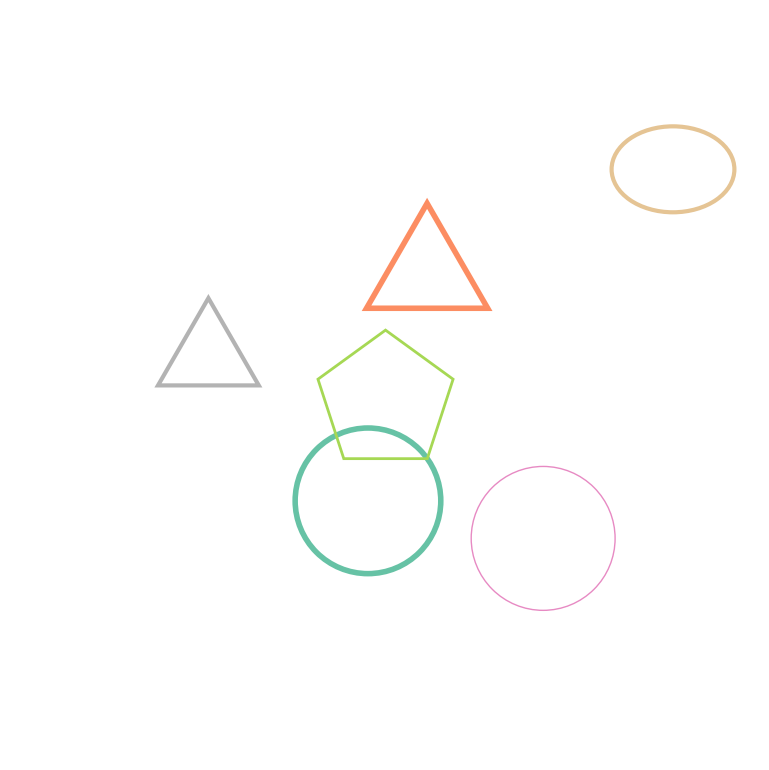[{"shape": "circle", "thickness": 2, "radius": 0.47, "center": [0.478, 0.35]}, {"shape": "triangle", "thickness": 2, "radius": 0.45, "center": [0.555, 0.645]}, {"shape": "circle", "thickness": 0.5, "radius": 0.47, "center": [0.705, 0.301]}, {"shape": "pentagon", "thickness": 1, "radius": 0.46, "center": [0.501, 0.479]}, {"shape": "oval", "thickness": 1.5, "radius": 0.4, "center": [0.874, 0.78]}, {"shape": "triangle", "thickness": 1.5, "radius": 0.38, "center": [0.271, 0.537]}]